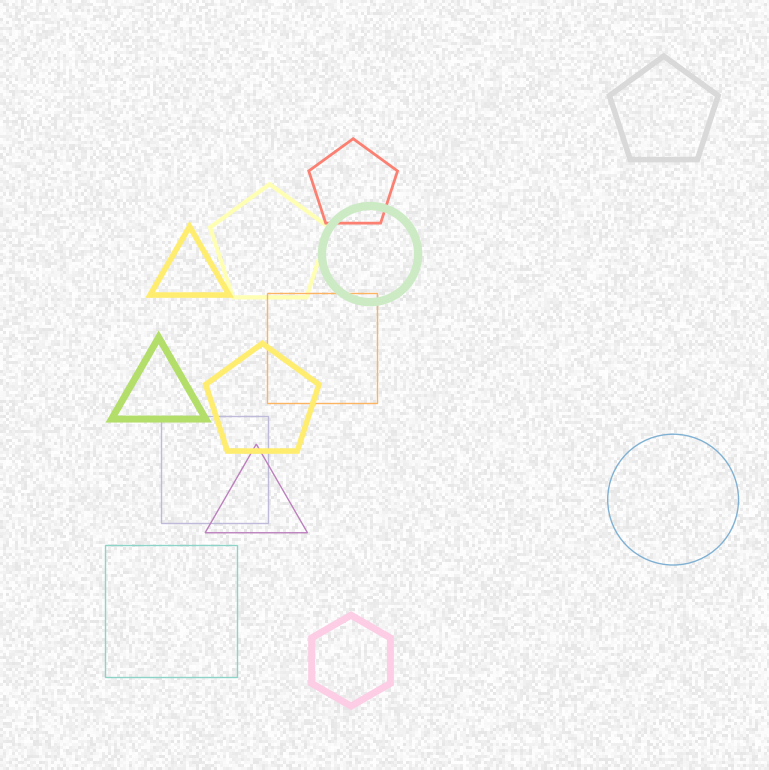[{"shape": "square", "thickness": 0.5, "radius": 0.43, "center": [0.222, 0.207]}, {"shape": "pentagon", "thickness": 1.5, "radius": 0.41, "center": [0.35, 0.68]}, {"shape": "square", "thickness": 0.5, "radius": 0.35, "center": [0.278, 0.39]}, {"shape": "pentagon", "thickness": 1, "radius": 0.3, "center": [0.459, 0.759]}, {"shape": "circle", "thickness": 0.5, "radius": 0.42, "center": [0.874, 0.351]}, {"shape": "square", "thickness": 0.5, "radius": 0.36, "center": [0.418, 0.548]}, {"shape": "triangle", "thickness": 2.5, "radius": 0.35, "center": [0.206, 0.491]}, {"shape": "hexagon", "thickness": 2.5, "radius": 0.3, "center": [0.456, 0.142]}, {"shape": "pentagon", "thickness": 2, "radius": 0.37, "center": [0.862, 0.853]}, {"shape": "triangle", "thickness": 0.5, "radius": 0.38, "center": [0.333, 0.346]}, {"shape": "circle", "thickness": 3, "radius": 0.31, "center": [0.481, 0.67]}, {"shape": "pentagon", "thickness": 2, "radius": 0.39, "center": [0.341, 0.477]}, {"shape": "triangle", "thickness": 2, "radius": 0.3, "center": [0.246, 0.647]}]